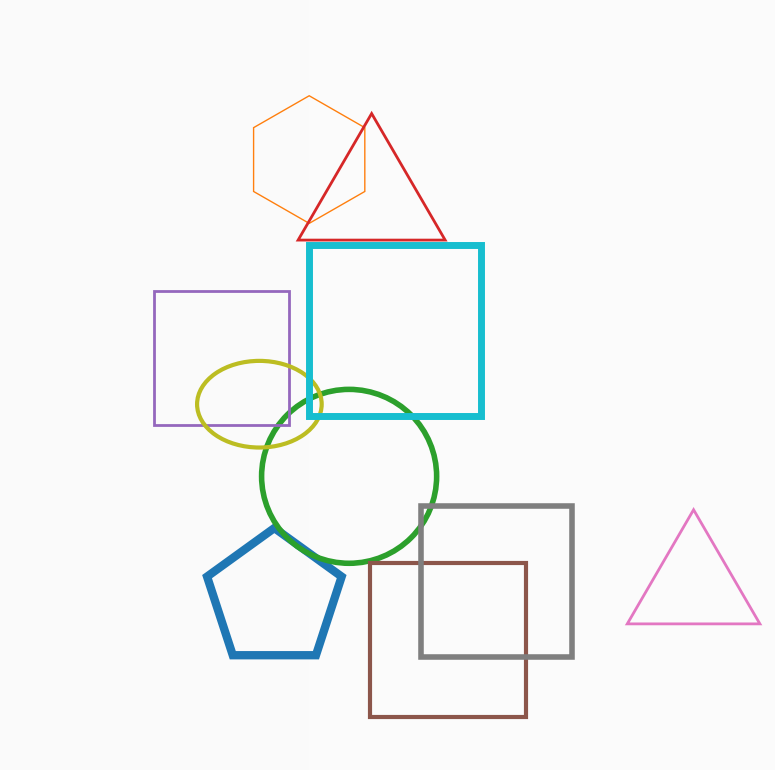[{"shape": "pentagon", "thickness": 3, "radius": 0.46, "center": [0.354, 0.223]}, {"shape": "hexagon", "thickness": 0.5, "radius": 0.41, "center": [0.399, 0.793]}, {"shape": "circle", "thickness": 2, "radius": 0.56, "center": [0.45, 0.381]}, {"shape": "triangle", "thickness": 1, "radius": 0.55, "center": [0.48, 0.743]}, {"shape": "square", "thickness": 1, "radius": 0.44, "center": [0.285, 0.535]}, {"shape": "square", "thickness": 1.5, "radius": 0.5, "center": [0.578, 0.169]}, {"shape": "triangle", "thickness": 1, "radius": 0.49, "center": [0.895, 0.239]}, {"shape": "square", "thickness": 2, "radius": 0.49, "center": [0.64, 0.245]}, {"shape": "oval", "thickness": 1.5, "radius": 0.4, "center": [0.335, 0.475]}, {"shape": "square", "thickness": 2.5, "radius": 0.55, "center": [0.509, 0.571]}]